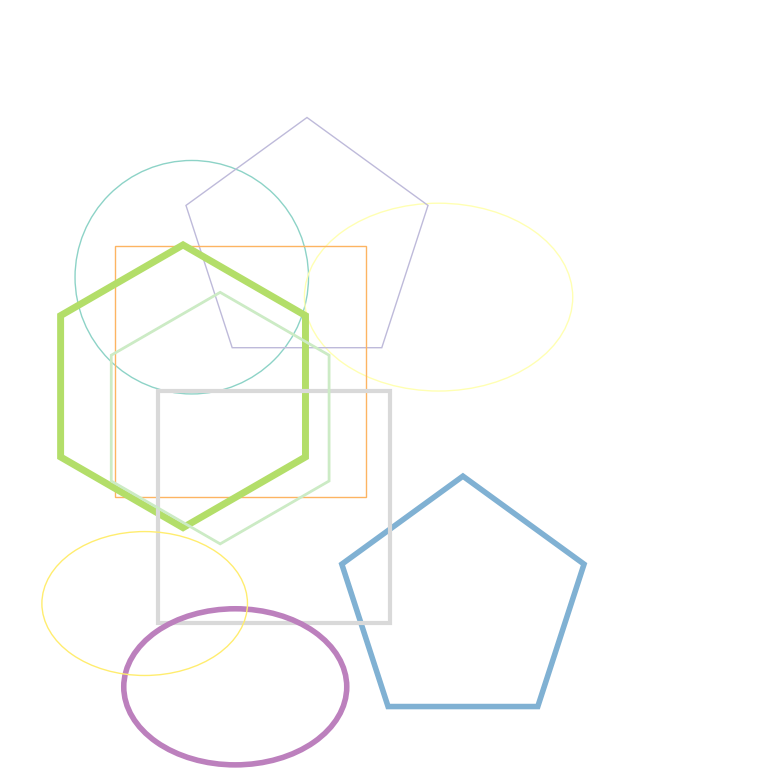[{"shape": "circle", "thickness": 0.5, "radius": 0.76, "center": [0.249, 0.64]}, {"shape": "oval", "thickness": 0.5, "radius": 0.87, "center": [0.57, 0.614]}, {"shape": "pentagon", "thickness": 0.5, "radius": 0.83, "center": [0.399, 0.682]}, {"shape": "pentagon", "thickness": 2, "radius": 0.83, "center": [0.601, 0.216]}, {"shape": "square", "thickness": 0.5, "radius": 0.81, "center": [0.312, 0.518]}, {"shape": "hexagon", "thickness": 2.5, "radius": 0.92, "center": [0.238, 0.498]}, {"shape": "square", "thickness": 1.5, "radius": 0.75, "center": [0.356, 0.341]}, {"shape": "oval", "thickness": 2, "radius": 0.72, "center": [0.306, 0.108]}, {"shape": "hexagon", "thickness": 1, "radius": 0.82, "center": [0.286, 0.457]}, {"shape": "oval", "thickness": 0.5, "radius": 0.67, "center": [0.188, 0.216]}]